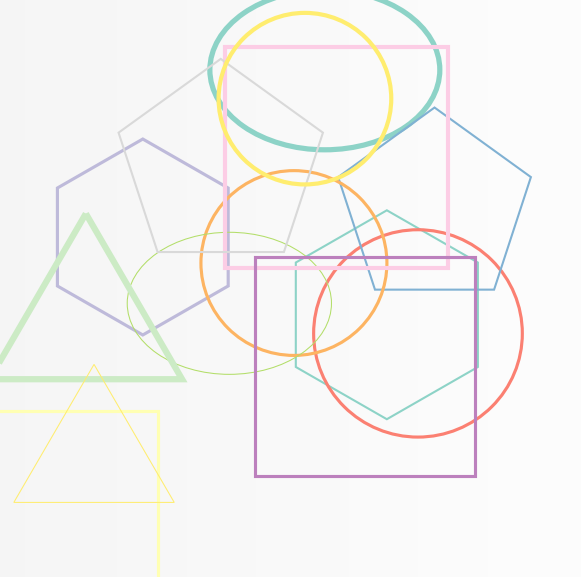[{"shape": "oval", "thickness": 2.5, "radius": 0.99, "center": [0.559, 0.878]}, {"shape": "hexagon", "thickness": 1, "radius": 0.9, "center": [0.666, 0.454]}, {"shape": "square", "thickness": 1.5, "radius": 0.79, "center": [0.114, 0.129]}, {"shape": "hexagon", "thickness": 1.5, "radius": 0.85, "center": [0.246, 0.589]}, {"shape": "circle", "thickness": 1.5, "radius": 0.9, "center": [0.719, 0.422]}, {"shape": "pentagon", "thickness": 1, "radius": 0.87, "center": [0.748, 0.639]}, {"shape": "circle", "thickness": 1.5, "radius": 0.8, "center": [0.506, 0.544]}, {"shape": "oval", "thickness": 0.5, "radius": 0.88, "center": [0.395, 0.474]}, {"shape": "square", "thickness": 2, "radius": 0.96, "center": [0.579, 0.726]}, {"shape": "pentagon", "thickness": 1, "radius": 0.92, "center": [0.38, 0.712]}, {"shape": "square", "thickness": 1.5, "radius": 0.95, "center": [0.627, 0.365]}, {"shape": "triangle", "thickness": 3, "radius": 0.96, "center": [0.148, 0.438]}, {"shape": "circle", "thickness": 2, "radius": 0.74, "center": [0.525, 0.828]}, {"shape": "triangle", "thickness": 0.5, "radius": 0.8, "center": [0.162, 0.209]}]